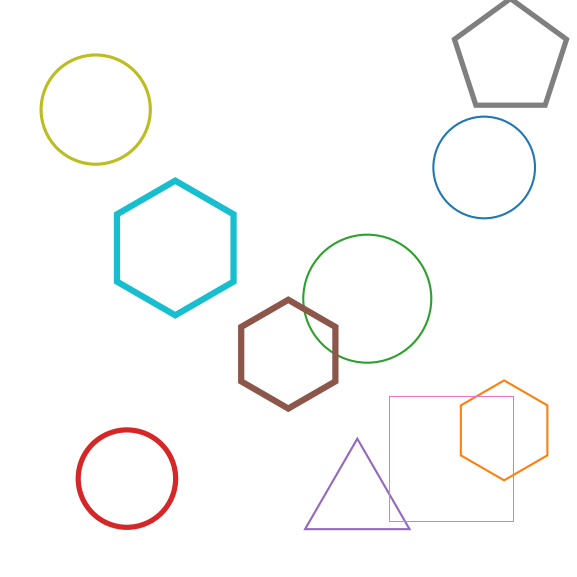[{"shape": "circle", "thickness": 1, "radius": 0.44, "center": [0.838, 0.709]}, {"shape": "hexagon", "thickness": 1, "radius": 0.43, "center": [0.873, 0.254]}, {"shape": "circle", "thickness": 1, "radius": 0.55, "center": [0.636, 0.482]}, {"shape": "circle", "thickness": 2.5, "radius": 0.42, "center": [0.22, 0.17]}, {"shape": "triangle", "thickness": 1, "radius": 0.52, "center": [0.619, 0.135]}, {"shape": "hexagon", "thickness": 3, "radius": 0.47, "center": [0.499, 0.386]}, {"shape": "square", "thickness": 0.5, "radius": 0.54, "center": [0.781, 0.204]}, {"shape": "pentagon", "thickness": 2.5, "radius": 0.51, "center": [0.884, 0.9]}, {"shape": "circle", "thickness": 1.5, "radius": 0.47, "center": [0.166, 0.809]}, {"shape": "hexagon", "thickness": 3, "radius": 0.58, "center": [0.303, 0.57]}]